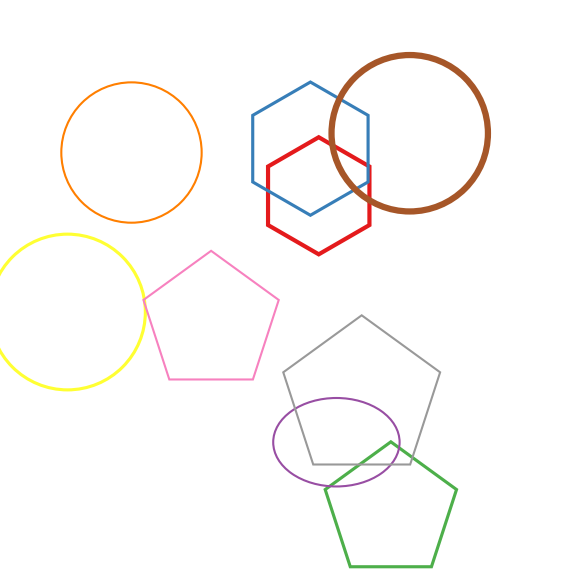[{"shape": "hexagon", "thickness": 2, "radius": 0.51, "center": [0.552, 0.66]}, {"shape": "hexagon", "thickness": 1.5, "radius": 0.58, "center": [0.537, 0.742]}, {"shape": "pentagon", "thickness": 1.5, "radius": 0.6, "center": [0.677, 0.114]}, {"shape": "oval", "thickness": 1, "radius": 0.55, "center": [0.583, 0.233]}, {"shape": "circle", "thickness": 1, "radius": 0.61, "center": [0.228, 0.735]}, {"shape": "circle", "thickness": 1.5, "radius": 0.67, "center": [0.117, 0.459]}, {"shape": "circle", "thickness": 3, "radius": 0.68, "center": [0.71, 0.768]}, {"shape": "pentagon", "thickness": 1, "radius": 0.62, "center": [0.366, 0.442]}, {"shape": "pentagon", "thickness": 1, "radius": 0.71, "center": [0.626, 0.31]}]